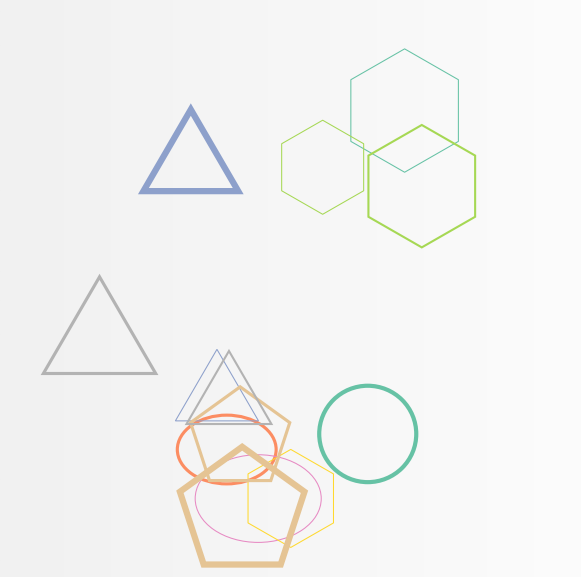[{"shape": "circle", "thickness": 2, "radius": 0.42, "center": [0.633, 0.248]}, {"shape": "hexagon", "thickness": 0.5, "radius": 0.53, "center": [0.696, 0.808]}, {"shape": "oval", "thickness": 1.5, "radius": 0.43, "center": [0.39, 0.221]}, {"shape": "triangle", "thickness": 0.5, "radius": 0.41, "center": [0.373, 0.312]}, {"shape": "triangle", "thickness": 3, "radius": 0.47, "center": [0.328, 0.715]}, {"shape": "oval", "thickness": 0.5, "radius": 0.54, "center": [0.444, 0.136]}, {"shape": "hexagon", "thickness": 0.5, "radius": 0.41, "center": [0.555, 0.71]}, {"shape": "hexagon", "thickness": 1, "radius": 0.53, "center": [0.726, 0.677]}, {"shape": "hexagon", "thickness": 0.5, "radius": 0.42, "center": [0.5, 0.136]}, {"shape": "pentagon", "thickness": 1.5, "radius": 0.45, "center": [0.413, 0.24]}, {"shape": "pentagon", "thickness": 3, "radius": 0.56, "center": [0.417, 0.113]}, {"shape": "triangle", "thickness": 1, "radius": 0.42, "center": [0.394, 0.307]}, {"shape": "triangle", "thickness": 1.5, "radius": 0.56, "center": [0.171, 0.408]}]